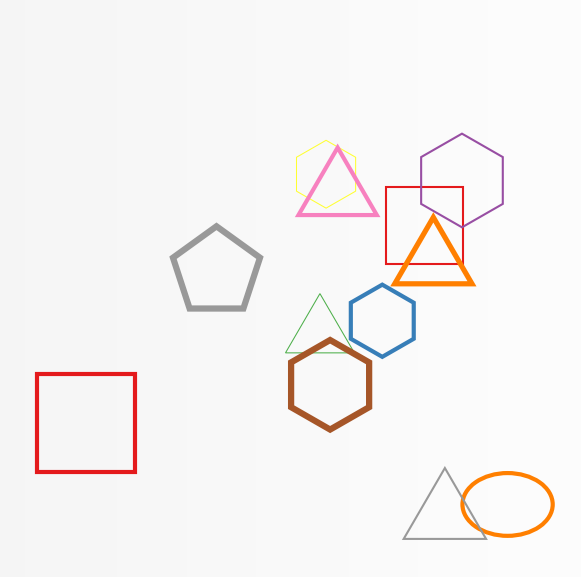[{"shape": "square", "thickness": 2, "radius": 0.42, "center": [0.148, 0.266]}, {"shape": "square", "thickness": 1, "radius": 0.33, "center": [0.73, 0.609]}, {"shape": "hexagon", "thickness": 2, "radius": 0.31, "center": [0.658, 0.444]}, {"shape": "triangle", "thickness": 0.5, "radius": 0.34, "center": [0.55, 0.422]}, {"shape": "hexagon", "thickness": 1, "radius": 0.41, "center": [0.795, 0.687]}, {"shape": "triangle", "thickness": 2.5, "radius": 0.38, "center": [0.746, 0.546]}, {"shape": "oval", "thickness": 2, "radius": 0.39, "center": [0.873, 0.126]}, {"shape": "hexagon", "thickness": 0.5, "radius": 0.29, "center": [0.561, 0.697]}, {"shape": "hexagon", "thickness": 3, "radius": 0.39, "center": [0.568, 0.333]}, {"shape": "triangle", "thickness": 2, "radius": 0.39, "center": [0.581, 0.666]}, {"shape": "triangle", "thickness": 1, "radius": 0.41, "center": [0.765, 0.107]}, {"shape": "pentagon", "thickness": 3, "radius": 0.39, "center": [0.372, 0.529]}]